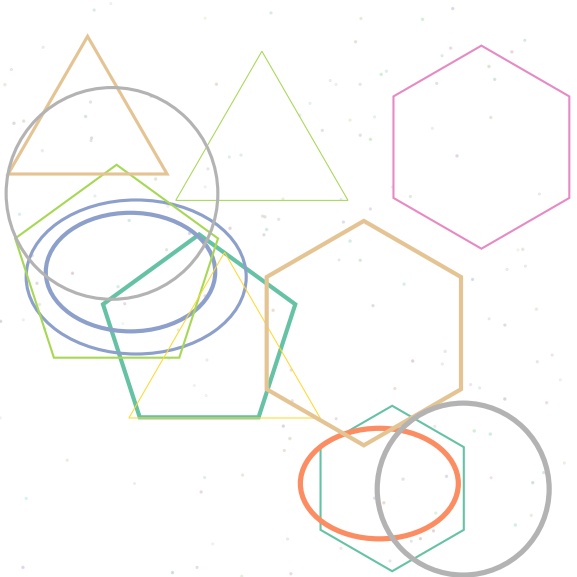[{"shape": "hexagon", "thickness": 1, "radius": 0.72, "center": [0.679, 0.153]}, {"shape": "pentagon", "thickness": 2, "radius": 0.88, "center": [0.345, 0.418]}, {"shape": "oval", "thickness": 2.5, "radius": 0.68, "center": [0.657, 0.162]}, {"shape": "oval", "thickness": 1.5, "radius": 0.95, "center": [0.236, 0.519]}, {"shape": "oval", "thickness": 2, "radius": 0.73, "center": [0.226, 0.528]}, {"shape": "hexagon", "thickness": 1, "radius": 0.88, "center": [0.834, 0.744]}, {"shape": "pentagon", "thickness": 1, "radius": 0.92, "center": [0.202, 0.529]}, {"shape": "triangle", "thickness": 0.5, "radius": 0.86, "center": [0.453, 0.738]}, {"shape": "triangle", "thickness": 0.5, "radius": 0.96, "center": [0.389, 0.371]}, {"shape": "hexagon", "thickness": 2, "radius": 0.97, "center": [0.63, 0.422]}, {"shape": "triangle", "thickness": 1.5, "radius": 0.79, "center": [0.152, 0.777]}, {"shape": "circle", "thickness": 1.5, "radius": 0.92, "center": [0.194, 0.664]}, {"shape": "circle", "thickness": 2.5, "radius": 0.74, "center": [0.802, 0.152]}]